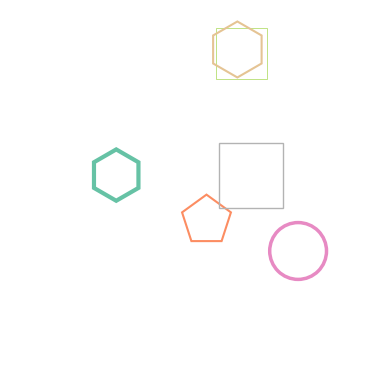[{"shape": "hexagon", "thickness": 3, "radius": 0.33, "center": [0.302, 0.545]}, {"shape": "pentagon", "thickness": 1.5, "radius": 0.33, "center": [0.536, 0.428]}, {"shape": "circle", "thickness": 2.5, "radius": 0.37, "center": [0.774, 0.348]}, {"shape": "square", "thickness": 0.5, "radius": 0.33, "center": [0.628, 0.86]}, {"shape": "hexagon", "thickness": 1.5, "radius": 0.36, "center": [0.617, 0.871]}, {"shape": "square", "thickness": 1, "radius": 0.42, "center": [0.652, 0.545]}]